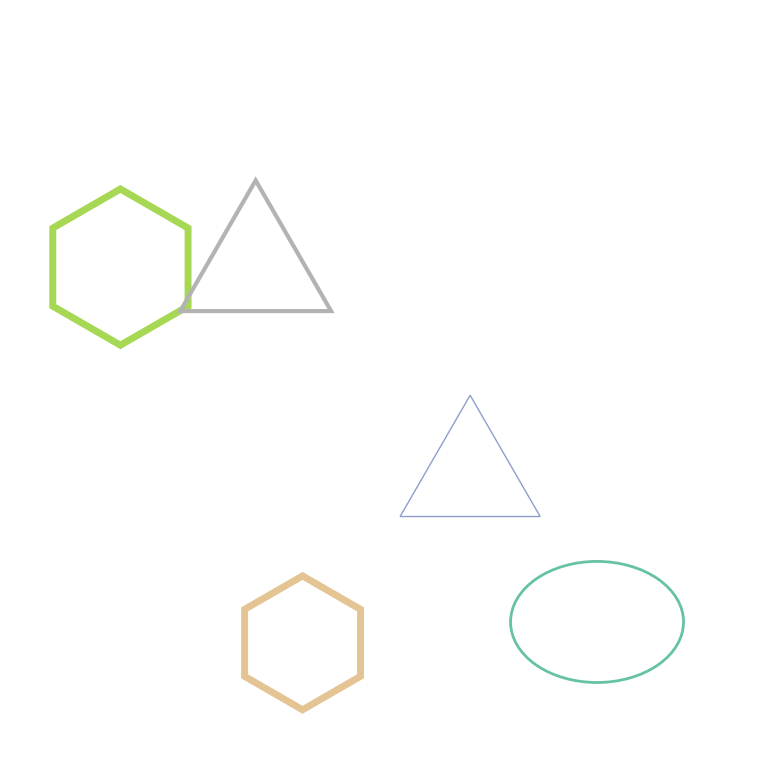[{"shape": "oval", "thickness": 1, "radius": 0.56, "center": [0.775, 0.192]}, {"shape": "triangle", "thickness": 0.5, "radius": 0.53, "center": [0.611, 0.382]}, {"shape": "hexagon", "thickness": 2.5, "radius": 0.51, "center": [0.156, 0.653]}, {"shape": "hexagon", "thickness": 2.5, "radius": 0.43, "center": [0.393, 0.165]}, {"shape": "triangle", "thickness": 1.5, "radius": 0.57, "center": [0.332, 0.653]}]